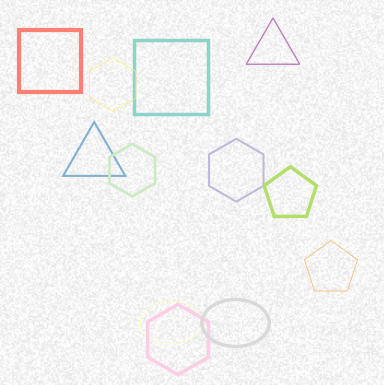[{"shape": "square", "thickness": 2.5, "radius": 0.48, "center": [0.444, 0.799]}, {"shape": "oval", "thickness": 0.5, "radius": 0.4, "center": [0.444, 0.162]}, {"shape": "hexagon", "thickness": 1.5, "radius": 0.41, "center": [0.614, 0.558]}, {"shape": "square", "thickness": 3, "radius": 0.4, "center": [0.13, 0.843]}, {"shape": "triangle", "thickness": 1.5, "radius": 0.47, "center": [0.245, 0.59]}, {"shape": "pentagon", "thickness": 0.5, "radius": 0.36, "center": [0.86, 0.303]}, {"shape": "pentagon", "thickness": 2.5, "radius": 0.36, "center": [0.754, 0.496]}, {"shape": "hexagon", "thickness": 2.5, "radius": 0.46, "center": [0.463, 0.118]}, {"shape": "oval", "thickness": 2.5, "radius": 0.44, "center": [0.612, 0.161]}, {"shape": "triangle", "thickness": 1, "radius": 0.4, "center": [0.709, 0.873]}, {"shape": "hexagon", "thickness": 2, "radius": 0.34, "center": [0.344, 0.558]}, {"shape": "hexagon", "thickness": 0.5, "radius": 0.35, "center": [0.293, 0.78]}]